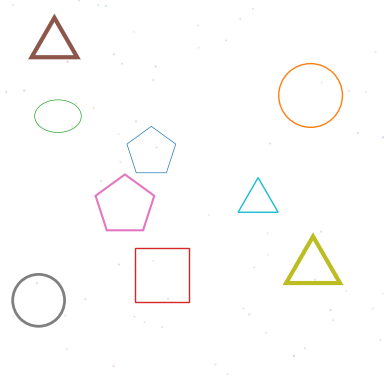[{"shape": "pentagon", "thickness": 0.5, "radius": 0.33, "center": [0.393, 0.605]}, {"shape": "circle", "thickness": 1, "radius": 0.41, "center": [0.807, 0.752]}, {"shape": "oval", "thickness": 0.5, "radius": 0.3, "center": [0.151, 0.698]}, {"shape": "square", "thickness": 1, "radius": 0.35, "center": [0.421, 0.285]}, {"shape": "triangle", "thickness": 3, "radius": 0.34, "center": [0.141, 0.886]}, {"shape": "pentagon", "thickness": 1.5, "radius": 0.4, "center": [0.324, 0.467]}, {"shape": "circle", "thickness": 2, "radius": 0.34, "center": [0.1, 0.22]}, {"shape": "triangle", "thickness": 3, "radius": 0.4, "center": [0.813, 0.305]}, {"shape": "triangle", "thickness": 1, "radius": 0.3, "center": [0.67, 0.479]}]